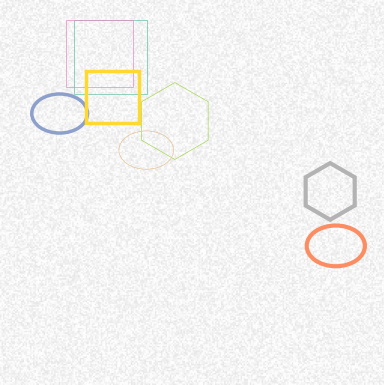[{"shape": "square", "thickness": 0.5, "radius": 0.48, "center": [0.287, 0.853]}, {"shape": "oval", "thickness": 3, "radius": 0.38, "center": [0.872, 0.361]}, {"shape": "oval", "thickness": 2.5, "radius": 0.36, "center": [0.155, 0.705]}, {"shape": "square", "thickness": 0.5, "radius": 0.43, "center": [0.259, 0.862]}, {"shape": "hexagon", "thickness": 0.5, "radius": 0.5, "center": [0.454, 0.686]}, {"shape": "square", "thickness": 2.5, "radius": 0.34, "center": [0.292, 0.748]}, {"shape": "oval", "thickness": 0.5, "radius": 0.36, "center": [0.38, 0.61]}, {"shape": "hexagon", "thickness": 3, "radius": 0.37, "center": [0.858, 0.503]}]